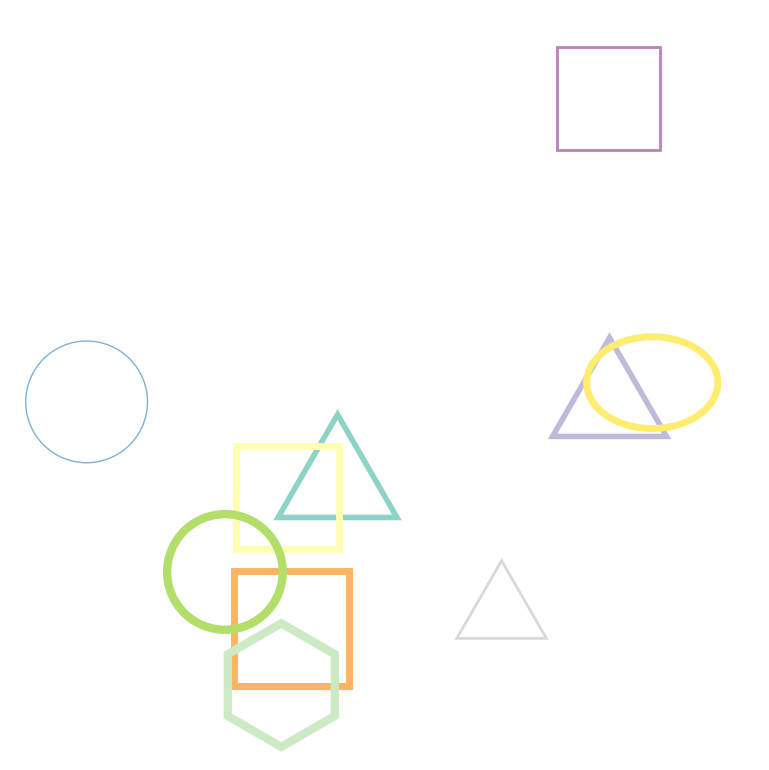[{"shape": "triangle", "thickness": 2, "radius": 0.45, "center": [0.438, 0.373]}, {"shape": "square", "thickness": 2.5, "radius": 0.33, "center": [0.373, 0.354]}, {"shape": "triangle", "thickness": 2, "radius": 0.43, "center": [0.792, 0.476]}, {"shape": "circle", "thickness": 0.5, "radius": 0.4, "center": [0.112, 0.478]}, {"shape": "square", "thickness": 2.5, "radius": 0.38, "center": [0.379, 0.184]}, {"shape": "circle", "thickness": 3, "radius": 0.38, "center": [0.292, 0.257]}, {"shape": "triangle", "thickness": 1, "radius": 0.34, "center": [0.651, 0.205]}, {"shape": "square", "thickness": 1, "radius": 0.34, "center": [0.791, 0.872]}, {"shape": "hexagon", "thickness": 3, "radius": 0.4, "center": [0.365, 0.11]}, {"shape": "oval", "thickness": 2.5, "radius": 0.43, "center": [0.847, 0.503]}]